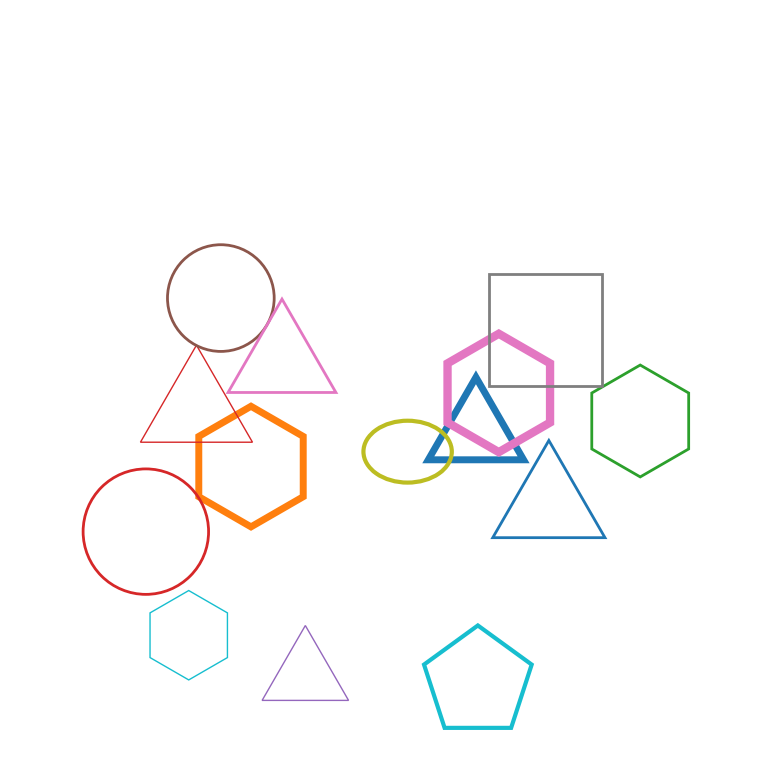[{"shape": "triangle", "thickness": 2.5, "radius": 0.36, "center": [0.618, 0.439]}, {"shape": "triangle", "thickness": 1, "radius": 0.42, "center": [0.713, 0.344]}, {"shape": "hexagon", "thickness": 2.5, "radius": 0.39, "center": [0.326, 0.394]}, {"shape": "hexagon", "thickness": 1, "radius": 0.36, "center": [0.831, 0.453]}, {"shape": "circle", "thickness": 1, "radius": 0.41, "center": [0.189, 0.31]}, {"shape": "triangle", "thickness": 0.5, "radius": 0.42, "center": [0.255, 0.468]}, {"shape": "triangle", "thickness": 0.5, "radius": 0.32, "center": [0.397, 0.123]}, {"shape": "circle", "thickness": 1, "radius": 0.35, "center": [0.287, 0.613]}, {"shape": "triangle", "thickness": 1, "radius": 0.4, "center": [0.366, 0.531]}, {"shape": "hexagon", "thickness": 3, "radius": 0.38, "center": [0.648, 0.49]}, {"shape": "square", "thickness": 1, "radius": 0.36, "center": [0.709, 0.572]}, {"shape": "oval", "thickness": 1.5, "radius": 0.29, "center": [0.529, 0.413]}, {"shape": "pentagon", "thickness": 1.5, "radius": 0.37, "center": [0.621, 0.114]}, {"shape": "hexagon", "thickness": 0.5, "radius": 0.29, "center": [0.245, 0.175]}]